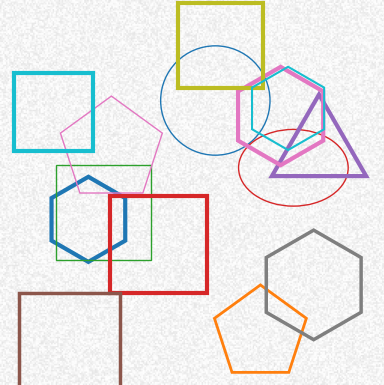[{"shape": "hexagon", "thickness": 3, "radius": 0.55, "center": [0.23, 0.43]}, {"shape": "circle", "thickness": 1, "radius": 0.71, "center": [0.559, 0.739]}, {"shape": "pentagon", "thickness": 2, "radius": 0.63, "center": [0.676, 0.134]}, {"shape": "square", "thickness": 1, "radius": 0.62, "center": [0.269, 0.447]}, {"shape": "square", "thickness": 3, "radius": 0.63, "center": [0.411, 0.364]}, {"shape": "oval", "thickness": 1, "radius": 0.71, "center": [0.762, 0.564]}, {"shape": "triangle", "thickness": 3, "radius": 0.71, "center": [0.829, 0.613]}, {"shape": "square", "thickness": 2.5, "radius": 0.65, "center": [0.18, 0.108]}, {"shape": "hexagon", "thickness": 3, "radius": 0.64, "center": [0.729, 0.699]}, {"shape": "pentagon", "thickness": 1, "radius": 0.7, "center": [0.289, 0.611]}, {"shape": "hexagon", "thickness": 2.5, "radius": 0.71, "center": [0.815, 0.26]}, {"shape": "square", "thickness": 3, "radius": 0.55, "center": [0.572, 0.881]}, {"shape": "square", "thickness": 3, "radius": 0.51, "center": [0.139, 0.709]}, {"shape": "hexagon", "thickness": 1.5, "radius": 0.54, "center": [0.748, 0.718]}]